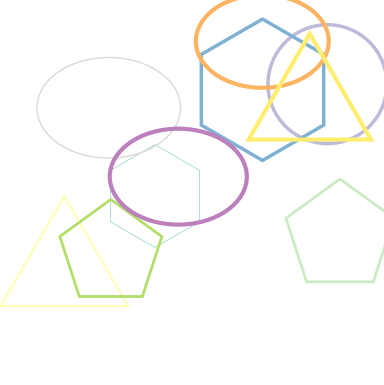[{"shape": "hexagon", "thickness": 0.5, "radius": 0.67, "center": [0.403, 0.491]}, {"shape": "triangle", "thickness": 1.5, "radius": 0.95, "center": [0.167, 0.301]}, {"shape": "circle", "thickness": 2.5, "radius": 0.77, "center": [0.851, 0.781]}, {"shape": "hexagon", "thickness": 2.5, "radius": 0.92, "center": [0.682, 0.767]}, {"shape": "oval", "thickness": 3, "radius": 0.86, "center": [0.681, 0.893]}, {"shape": "pentagon", "thickness": 2, "radius": 0.7, "center": [0.288, 0.343]}, {"shape": "oval", "thickness": 1, "radius": 0.93, "center": [0.282, 0.72]}, {"shape": "oval", "thickness": 3, "radius": 0.89, "center": [0.463, 0.541]}, {"shape": "pentagon", "thickness": 2, "radius": 0.74, "center": [0.883, 0.388]}, {"shape": "triangle", "thickness": 3, "radius": 0.92, "center": [0.805, 0.729]}]